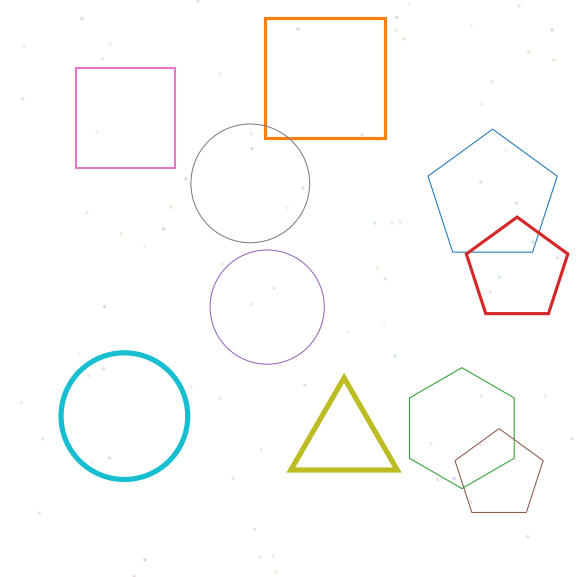[{"shape": "pentagon", "thickness": 0.5, "radius": 0.59, "center": [0.853, 0.658]}, {"shape": "square", "thickness": 1.5, "radius": 0.52, "center": [0.563, 0.865]}, {"shape": "hexagon", "thickness": 0.5, "radius": 0.52, "center": [0.8, 0.258]}, {"shape": "pentagon", "thickness": 1.5, "radius": 0.46, "center": [0.895, 0.531]}, {"shape": "circle", "thickness": 0.5, "radius": 0.49, "center": [0.463, 0.467]}, {"shape": "pentagon", "thickness": 0.5, "radius": 0.4, "center": [0.864, 0.177]}, {"shape": "square", "thickness": 1, "radius": 0.43, "center": [0.217, 0.794]}, {"shape": "circle", "thickness": 0.5, "radius": 0.51, "center": [0.433, 0.682]}, {"shape": "triangle", "thickness": 2.5, "radius": 0.53, "center": [0.596, 0.238]}, {"shape": "circle", "thickness": 2.5, "radius": 0.55, "center": [0.215, 0.279]}]